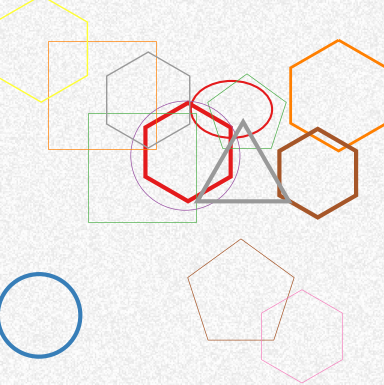[{"shape": "oval", "thickness": 1.5, "radius": 0.53, "center": [0.601, 0.716]}, {"shape": "hexagon", "thickness": 3, "radius": 0.64, "center": [0.488, 0.605]}, {"shape": "circle", "thickness": 3, "radius": 0.54, "center": [0.101, 0.181]}, {"shape": "square", "thickness": 0.5, "radius": 0.7, "center": [0.369, 0.565]}, {"shape": "pentagon", "thickness": 0.5, "radius": 0.54, "center": [0.642, 0.701]}, {"shape": "circle", "thickness": 0.5, "radius": 0.71, "center": [0.482, 0.596]}, {"shape": "square", "thickness": 0.5, "radius": 0.7, "center": [0.266, 0.752]}, {"shape": "hexagon", "thickness": 2, "radius": 0.72, "center": [0.88, 0.752]}, {"shape": "hexagon", "thickness": 1, "radius": 0.69, "center": [0.107, 0.873]}, {"shape": "hexagon", "thickness": 3, "radius": 0.58, "center": [0.825, 0.55]}, {"shape": "pentagon", "thickness": 0.5, "radius": 0.73, "center": [0.626, 0.234]}, {"shape": "hexagon", "thickness": 0.5, "radius": 0.61, "center": [0.784, 0.126]}, {"shape": "triangle", "thickness": 3, "radius": 0.69, "center": [0.632, 0.546]}, {"shape": "hexagon", "thickness": 1, "radius": 0.62, "center": [0.385, 0.74]}]